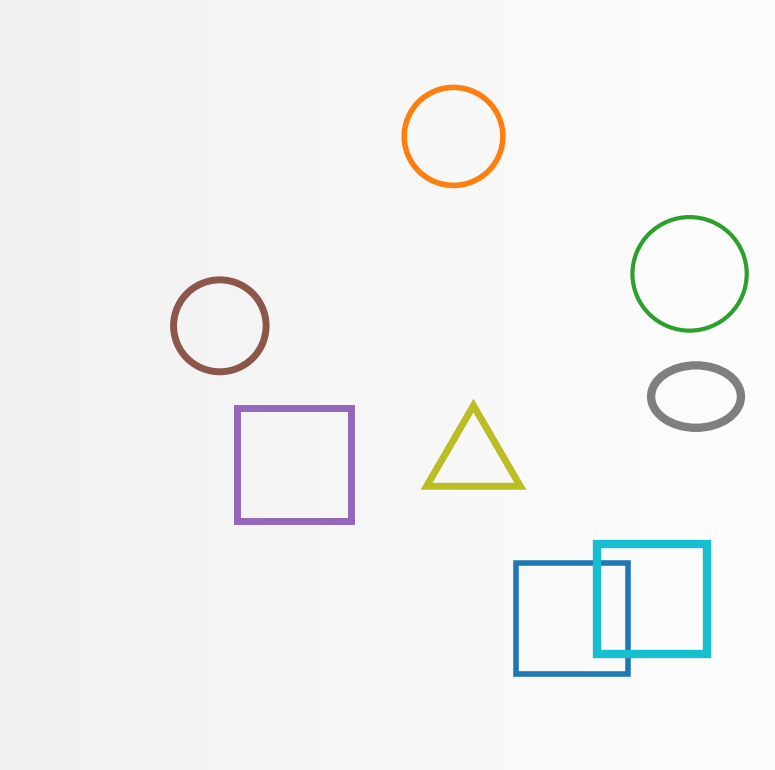[{"shape": "square", "thickness": 2, "radius": 0.36, "center": [0.738, 0.197]}, {"shape": "circle", "thickness": 2, "radius": 0.32, "center": [0.585, 0.823]}, {"shape": "circle", "thickness": 1.5, "radius": 0.37, "center": [0.89, 0.644]}, {"shape": "square", "thickness": 2.5, "radius": 0.37, "center": [0.38, 0.397]}, {"shape": "circle", "thickness": 2.5, "radius": 0.3, "center": [0.284, 0.577]}, {"shape": "oval", "thickness": 3, "radius": 0.29, "center": [0.898, 0.485]}, {"shape": "triangle", "thickness": 2.5, "radius": 0.35, "center": [0.611, 0.403]}, {"shape": "square", "thickness": 3, "radius": 0.36, "center": [0.841, 0.223]}]